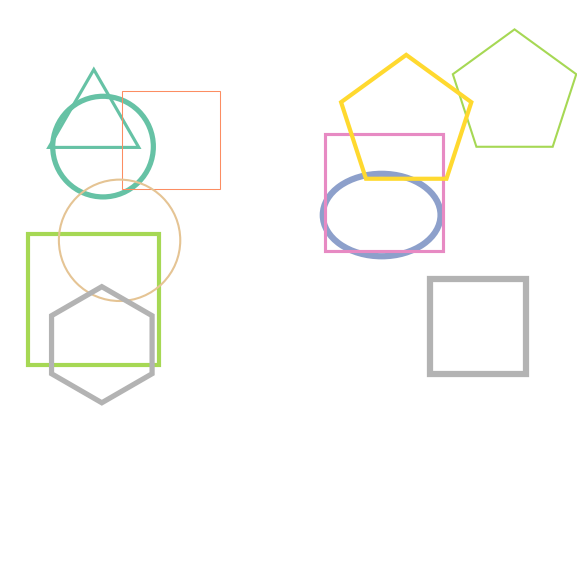[{"shape": "circle", "thickness": 2.5, "radius": 0.44, "center": [0.178, 0.745]}, {"shape": "triangle", "thickness": 1.5, "radius": 0.45, "center": [0.162, 0.789]}, {"shape": "square", "thickness": 0.5, "radius": 0.42, "center": [0.296, 0.757]}, {"shape": "oval", "thickness": 3, "radius": 0.51, "center": [0.661, 0.627]}, {"shape": "square", "thickness": 1.5, "radius": 0.51, "center": [0.665, 0.666]}, {"shape": "pentagon", "thickness": 1, "radius": 0.56, "center": [0.891, 0.836]}, {"shape": "square", "thickness": 2, "radius": 0.57, "center": [0.161, 0.481]}, {"shape": "pentagon", "thickness": 2, "radius": 0.59, "center": [0.703, 0.786]}, {"shape": "circle", "thickness": 1, "radius": 0.53, "center": [0.207, 0.583]}, {"shape": "hexagon", "thickness": 2.5, "radius": 0.5, "center": [0.176, 0.402]}, {"shape": "square", "thickness": 3, "radius": 0.41, "center": [0.828, 0.434]}]